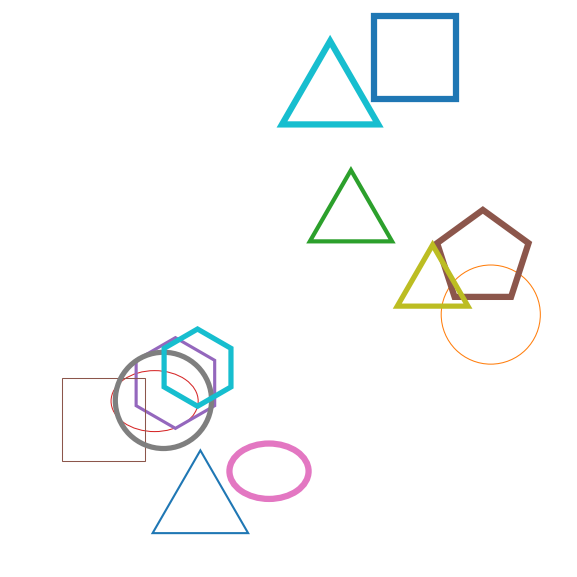[{"shape": "triangle", "thickness": 1, "radius": 0.48, "center": [0.347, 0.124]}, {"shape": "square", "thickness": 3, "radius": 0.36, "center": [0.719, 0.9]}, {"shape": "circle", "thickness": 0.5, "radius": 0.43, "center": [0.85, 0.454]}, {"shape": "triangle", "thickness": 2, "radius": 0.41, "center": [0.608, 0.622]}, {"shape": "oval", "thickness": 0.5, "radius": 0.38, "center": [0.268, 0.305]}, {"shape": "hexagon", "thickness": 1.5, "radius": 0.39, "center": [0.304, 0.336]}, {"shape": "square", "thickness": 0.5, "radius": 0.36, "center": [0.179, 0.273]}, {"shape": "pentagon", "thickness": 3, "radius": 0.42, "center": [0.836, 0.552]}, {"shape": "oval", "thickness": 3, "radius": 0.34, "center": [0.466, 0.183]}, {"shape": "circle", "thickness": 2.5, "radius": 0.42, "center": [0.283, 0.306]}, {"shape": "triangle", "thickness": 2.5, "radius": 0.35, "center": [0.749, 0.504]}, {"shape": "hexagon", "thickness": 2.5, "radius": 0.33, "center": [0.342, 0.363]}, {"shape": "triangle", "thickness": 3, "radius": 0.48, "center": [0.572, 0.832]}]